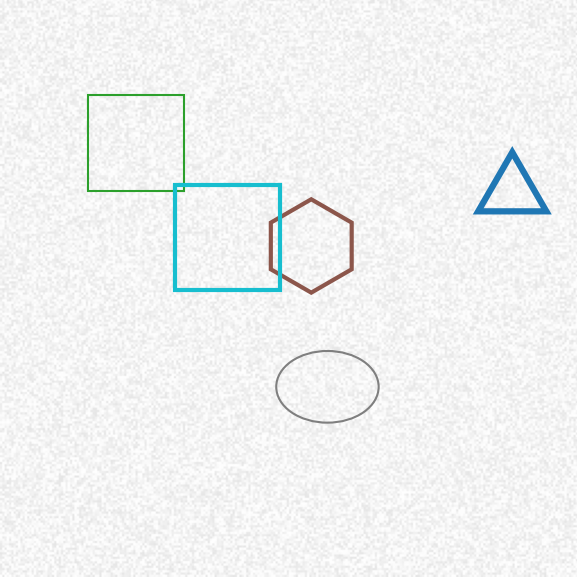[{"shape": "triangle", "thickness": 3, "radius": 0.34, "center": [0.887, 0.667]}, {"shape": "square", "thickness": 1, "radius": 0.41, "center": [0.235, 0.752]}, {"shape": "hexagon", "thickness": 2, "radius": 0.4, "center": [0.539, 0.573]}, {"shape": "oval", "thickness": 1, "radius": 0.44, "center": [0.567, 0.329]}, {"shape": "square", "thickness": 2, "radius": 0.46, "center": [0.394, 0.588]}]